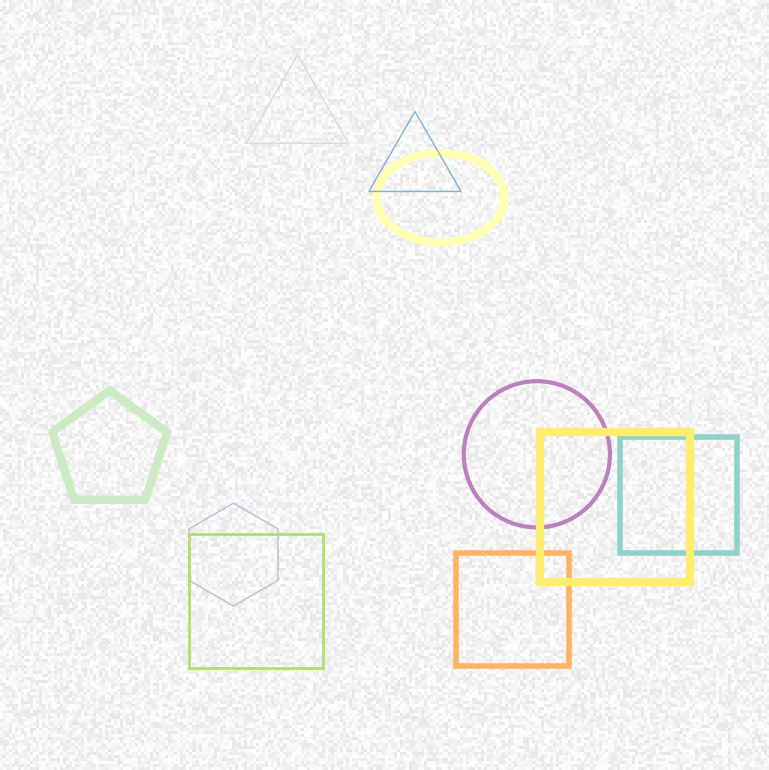[{"shape": "square", "thickness": 2, "radius": 0.38, "center": [0.882, 0.357]}, {"shape": "oval", "thickness": 3, "radius": 0.42, "center": [0.572, 0.743]}, {"shape": "hexagon", "thickness": 0.5, "radius": 0.33, "center": [0.303, 0.28]}, {"shape": "triangle", "thickness": 0.5, "radius": 0.35, "center": [0.539, 0.786]}, {"shape": "square", "thickness": 2, "radius": 0.37, "center": [0.665, 0.209]}, {"shape": "square", "thickness": 1, "radius": 0.44, "center": [0.333, 0.219]}, {"shape": "triangle", "thickness": 0.5, "radius": 0.38, "center": [0.386, 0.852]}, {"shape": "circle", "thickness": 1.5, "radius": 0.47, "center": [0.697, 0.41]}, {"shape": "pentagon", "thickness": 3, "radius": 0.39, "center": [0.142, 0.415]}, {"shape": "square", "thickness": 3, "radius": 0.49, "center": [0.799, 0.342]}]